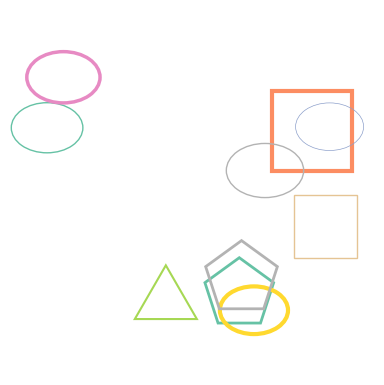[{"shape": "pentagon", "thickness": 2, "radius": 0.47, "center": [0.622, 0.237]}, {"shape": "oval", "thickness": 1, "radius": 0.46, "center": [0.122, 0.668]}, {"shape": "square", "thickness": 3, "radius": 0.52, "center": [0.81, 0.66]}, {"shape": "oval", "thickness": 0.5, "radius": 0.44, "center": [0.856, 0.671]}, {"shape": "oval", "thickness": 2.5, "radius": 0.48, "center": [0.165, 0.799]}, {"shape": "triangle", "thickness": 1.5, "radius": 0.47, "center": [0.431, 0.218]}, {"shape": "oval", "thickness": 3, "radius": 0.44, "center": [0.66, 0.194]}, {"shape": "square", "thickness": 1, "radius": 0.41, "center": [0.846, 0.411]}, {"shape": "oval", "thickness": 1, "radius": 0.5, "center": [0.688, 0.557]}, {"shape": "pentagon", "thickness": 2, "radius": 0.49, "center": [0.627, 0.277]}]